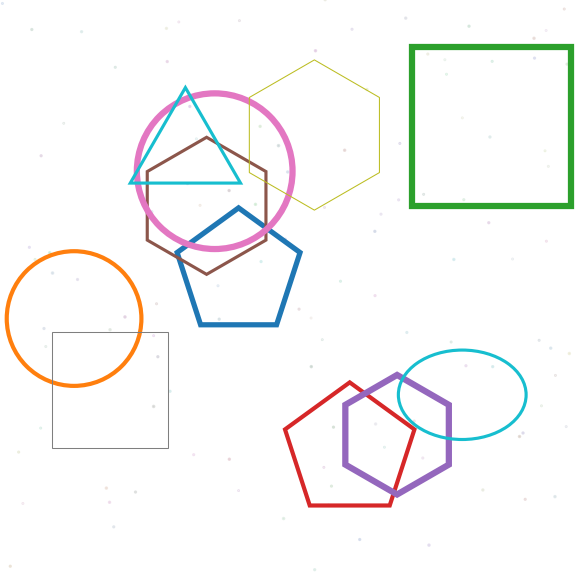[{"shape": "pentagon", "thickness": 2.5, "radius": 0.56, "center": [0.413, 0.527]}, {"shape": "circle", "thickness": 2, "radius": 0.58, "center": [0.128, 0.448]}, {"shape": "square", "thickness": 3, "radius": 0.69, "center": [0.851, 0.78]}, {"shape": "pentagon", "thickness": 2, "radius": 0.59, "center": [0.606, 0.219]}, {"shape": "hexagon", "thickness": 3, "radius": 0.52, "center": [0.688, 0.246]}, {"shape": "hexagon", "thickness": 1.5, "radius": 0.59, "center": [0.358, 0.643]}, {"shape": "circle", "thickness": 3, "radius": 0.67, "center": [0.372, 0.703]}, {"shape": "square", "thickness": 0.5, "radius": 0.5, "center": [0.191, 0.323]}, {"shape": "hexagon", "thickness": 0.5, "radius": 0.65, "center": [0.544, 0.765]}, {"shape": "triangle", "thickness": 1.5, "radius": 0.55, "center": [0.321, 0.737]}, {"shape": "oval", "thickness": 1.5, "radius": 0.55, "center": [0.8, 0.316]}]